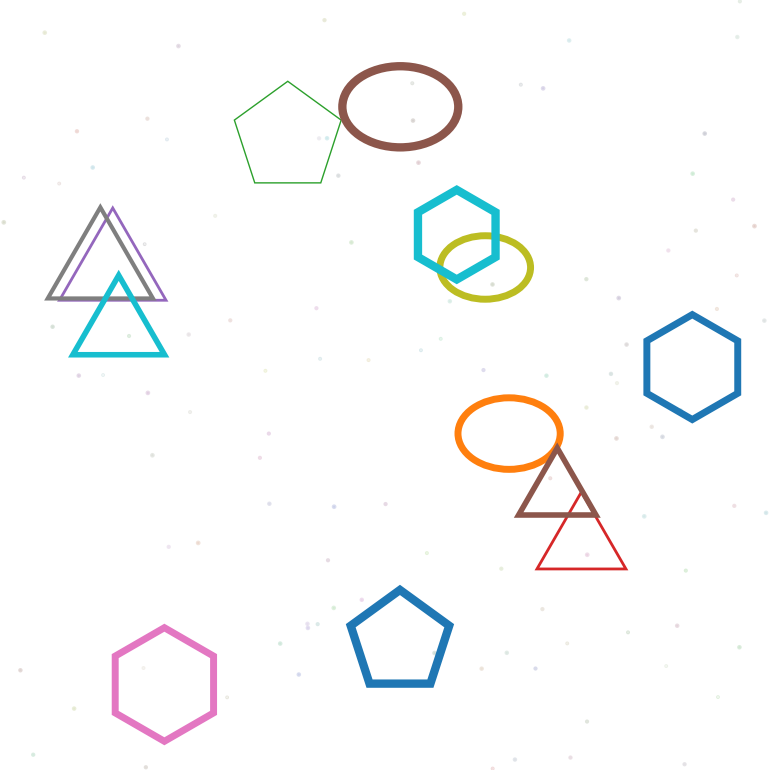[{"shape": "pentagon", "thickness": 3, "radius": 0.34, "center": [0.519, 0.167]}, {"shape": "hexagon", "thickness": 2.5, "radius": 0.34, "center": [0.899, 0.523]}, {"shape": "oval", "thickness": 2.5, "radius": 0.33, "center": [0.661, 0.437]}, {"shape": "pentagon", "thickness": 0.5, "radius": 0.36, "center": [0.374, 0.821]}, {"shape": "triangle", "thickness": 1, "radius": 0.33, "center": [0.755, 0.294]}, {"shape": "triangle", "thickness": 1, "radius": 0.4, "center": [0.146, 0.65]}, {"shape": "oval", "thickness": 3, "radius": 0.38, "center": [0.52, 0.861]}, {"shape": "triangle", "thickness": 2, "radius": 0.29, "center": [0.724, 0.36]}, {"shape": "hexagon", "thickness": 2.5, "radius": 0.37, "center": [0.213, 0.111]}, {"shape": "triangle", "thickness": 1.5, "radius": 0.39, "center": [0.13, 0.652]}, {"shape": "oval", "thickness": 2.5, "radius": 0.29, "center": [0.63, 0.653]}, {"shape": "hexagon", "thickness": 3, "radius": 0.29, "center": [0.593, 0.695]}, {"shape": "triangle", "thickness": 2, "radius": 0.34, "center": [0.154, 0.574]}]